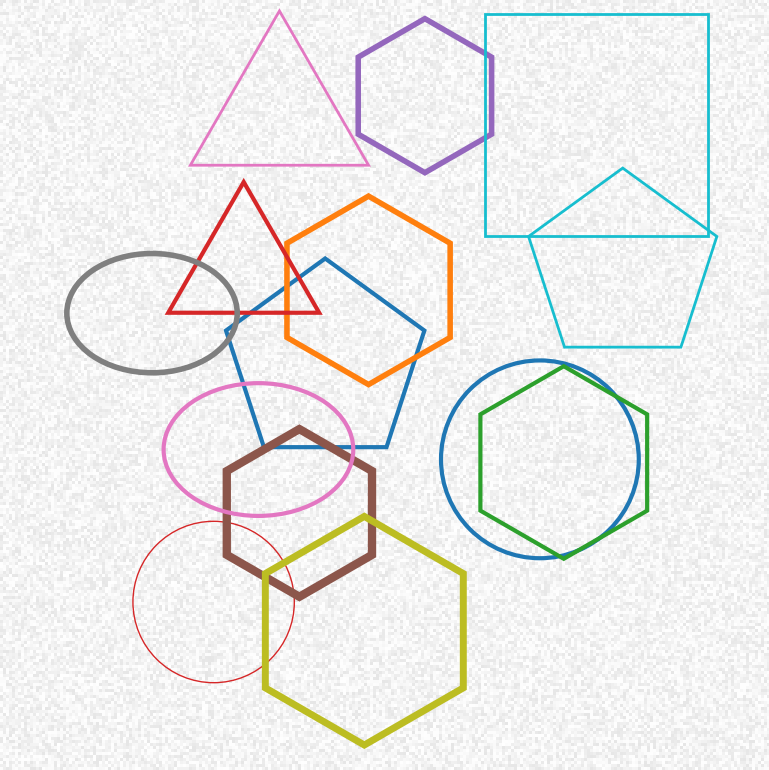[{"shape": "circle", "thickness": 1.5, "radius": 0.64, "center": [0.701, 0.403]}, {"shape": "pentagon", "thickness": 1.5, "radius": 0.68, "center": [0.422, 0.529]}, {"shape": "hexagon", "thickness": 2, "radius": 0.61, "center": [0.479, 0.623]}, {"shape": "hexagon", "thickness": 1.5, "radius": 0.63, "center": [0.732, 0.399]}, {"shape": "triangle", "thickness": 1.5, "radius": 0.57, "center": [0.317, 0.65]}, {"shape": "circle", "thickness": 0.5, "radius": 0.52, "center": [0.277, 0.218]}, {"shape": "hexagon", "thickness": 2, "radius": 0.5, "center": [0.552, 0.876]}, {"shape": "hexagon", "thickness": 3, "radius": 0.54, "center": [0.389, 0.334]}, {"shape": "triangle", "thickness": 1, "radius": 0.67, "center": [0.363, 0.852]}, {"shape": "oval", "thickness": 1.5, "radius": 0.62, "center": [0.336, 0.416]}, {"shape": "oval", "thickness": 2, "radius": 0.55, "center": [0.197, 0.593]}, {"shape": "hexagon", "thickness": 2.5, "radius": 0.74, "center": [0.473, 0.181]}, {"shape": "square", "thickness": 1, "radius": 0.72, "center": [0.775, 0.838]}, {"shape": "pentagon", "thickness": 1, "radius": 0.64, "center": [0.809, 0.653]}]